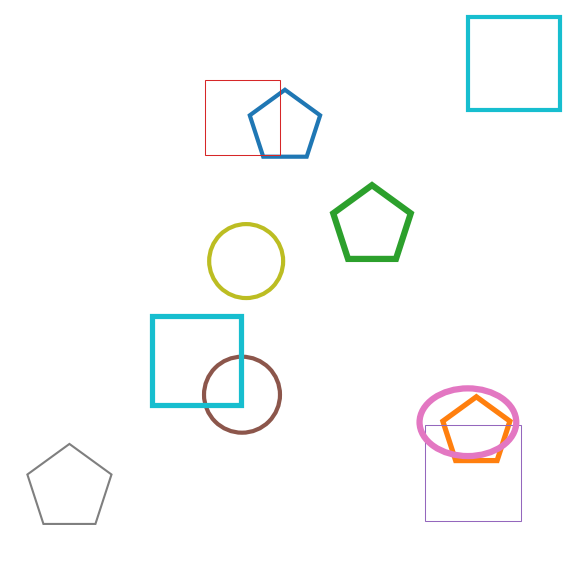[{"shape": "pentagon", "thickness": 2, "radius": 0.32, "center": [0.493, 0.78]}, {"shape": "pentagon", "thickness": 2.5, "radius": 0.31, "center": [0.825, 0.251]}, {"shape": "pentagon", "thickness": 3, "radius": 0.35, "center": [0.644, 0.608]}, {"shape": "square", "thickness": 0.5, "radius": 0.32, "center": [0.42, 0.796]}, {"shape": "square", "thickness": 0.5, "radius": 0.41, "center": [0.819, 0.18]}, {"shape": "circle", "thickness": 2, "radius": 0.33, "center": [0.419, 0.316]}, {"shape": "oval", "thickness": 3, "radius": 0.42, "center": [0.81, 0.268]}, {"shape": "pentagon", "thickness": 1, "radius": 0.38, "center": [0.12, 0.154]}, {"shape": "circle", "thickness": 2, "radius": 0.32, "center": [0.426, 0.547]}, {"shape": "square", "thickness": 2, "radius": 0.4, "center": [0.89, 0.889]}, {"shape": "square", "thickness": 2.5, "radius": 0.39, "center": [0.339, 0.375]}]